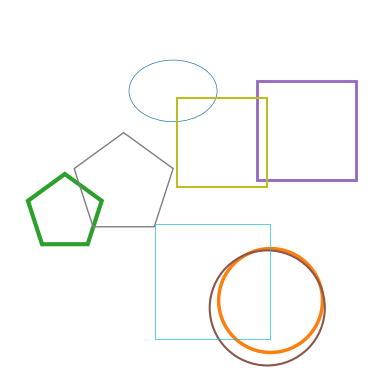[{"shape": "oval", "thickness": 0.5, "radius": 0.57, "center": [0.449, 0.764]}, {"shape": "circle", "thickness": 2.5, "radius": 0.67, "center": [0.703, 0.219]}, {"shape": "pentagon", "thickness": 3, "radius": 0.5, "center": [0.168, 0.447]}, {"shape": "square", "thickness": 2, "radius": 0.64, "center": [0.797, 0.662]}, {"shape": "circle", "thickness": 1.5, "radius": 0.75, "center": [0.694, 0.2]}, {"shape": "pentagon", "thickness": 1, "radius": 0.68, "center": [0.321, 0.52]}, {"shape": "square", "thickness": 1.5, "radius": 0.58, "center": [0.576, 0.63]}, {"shape": "square", "thickness": 0.5, "radius": 0.75, "center": [0.553, 0.269]}]